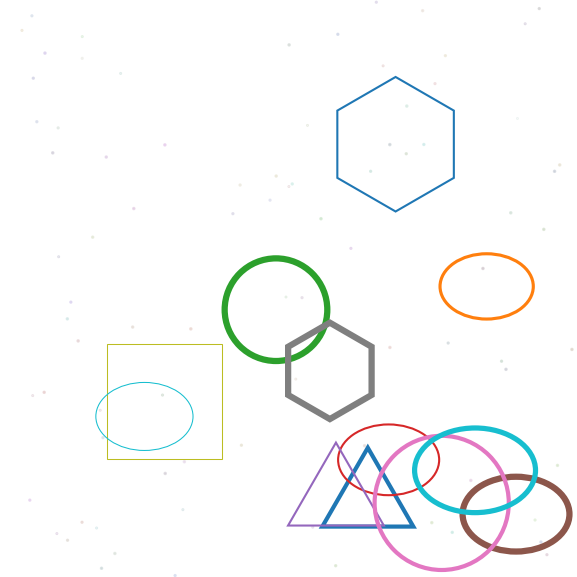[{"shape": "triangle", "thickness": 2, "radius": 0.46, "center": [0.637, 0.133]}, {"shape": "hexagon", "thickness": 1, "radius": 0.58, "center": [0.685, 0.749]}, {"shape": "oval", "thickness": 1.5, "radius": 0.4, "center": [0.843, 0.503]}, {"shape": "circle", "thickness": 3, "radius": 0.44, "center": [0.478, 0.463]}, {"shape": "oval", "thickness": 1, "radius": 0.44, "center": [0.673, 0.203]}, {"shape": "triangle", "thickness": 1, "radius": 0.48, "center": [0.582, 0.137]}, {"shape": "oval", "thickness": 3, "radius": 0.46, "center": [0.894, 0.109]}, {"shape": "circle", "thickness": 2, "radius": 0.58, "center": [0.765, 0.128]}, {"shape": "hexagon", "thickness": 3, "radius": 0.42, "center": [0.571, 0.357]}, {"shape": "square", "thickness": 0.5, "radius": 0.5, "center": [0.285, 0.304]}, {"shape": "oval", "thickness": 0.5, "radius": 0.42, "center": [0.25, 0.278]}, {"shape": "oval", "thickness": 2.5, "radius": 0.52, "center": [0.823, 0.185]}]